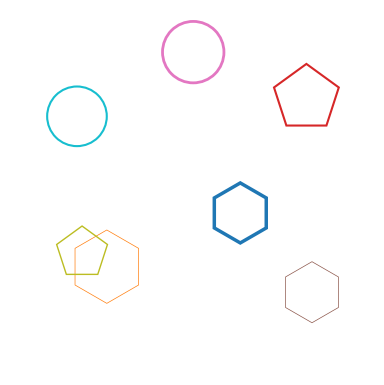[{"shape": "hexagon", "thickness": 2.5, "radius": 0.39, "center": [0.624, 0.447]}, {"shape": "hexagon", "thickness": 0.5, "radius": 0.48, "center": [0.277, 0.307]}, {"shape": "pentagon", "thickness": 1.5, "radius": 0.44, "center": [0.796, 0.745]}, {"shape": "hexagon", "thickness": 0.5, "radius": 0.4, "center": [0.81, 0.241]}, {"shape": "circle", "thickness": 2, "radius": 0.4, "center": [0.502, 0.865]}, {"shape": "pentagon", "thickness": 1, "radius": 0.35, "center": [0.213, 0.343]}, {"shape": "circle", "thickness": 1.5, "radius": 0.39, "center": [0.2, 0.698]}]